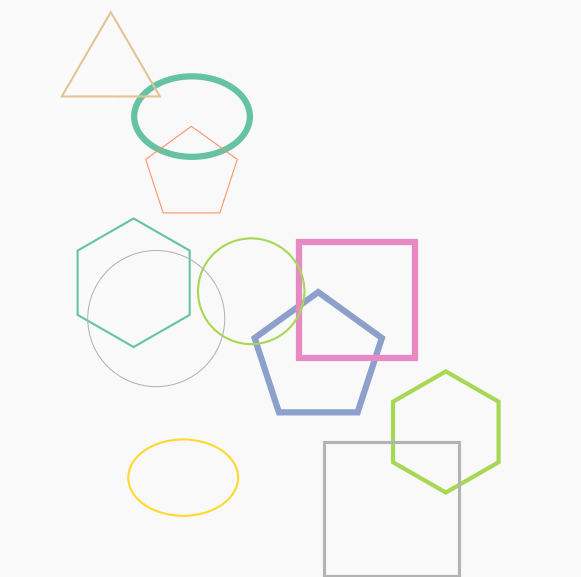[{"shape": "hexagon", "thickness": 1, "radius": 0.56, "center": [0.23, 0.51]}, {"shape": "oval", "thickness": 3, "radius": 0.5, "center": [0.33, 0.797]}, {"shape": "pentagon", "thickness": 0.5, "radius": 0.41, "center": [0.329, 0.698]}, {"shape": "pentagon", "thickness": 3, "radius": 0.58, "center": [0.548, 0.378]}, {"shape": "square", "thickness": 3, "radius": 0.5, "center": [0.614, 0.48]}, {"shape": "hexagon", "thickness": 2, "radius": 0.52, "center": [0.767, 0.251]}, {"shape": "circle", "thickness": 1, "radius": 0.46, "center": [0.432, 0.495]}, {"shape": "oval", "thickness": 1, "radius": 0.47, "center": [0.315, 0.172]}, {"shape": "triangle", "thickness": 1, "radius": 0.49, "center": [0.191, 0.881]}, {"shape": "square", "thickness": 1.5, "radius": 0.58, "center": [0.674, 0.118]}, {"shape": "circle", "thickness": 0.5, "radius": 0.59, "center": [0.269, 0.447]}]